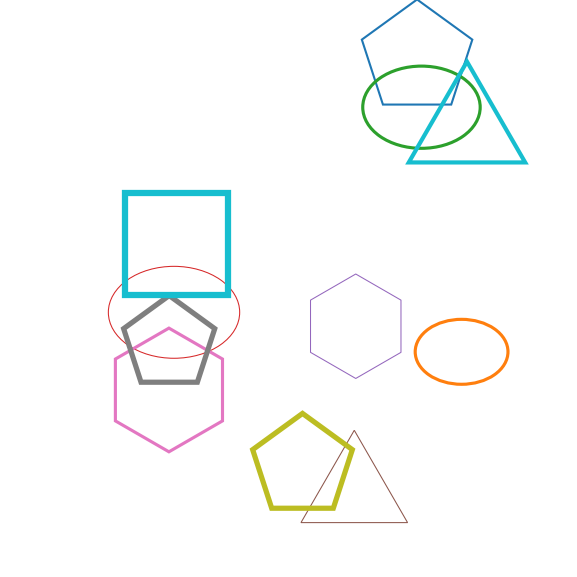[{"shape": "pentagon", "thickness": 1, "radius": 0.5, "center": [0.722, 0.899]}, {"shape": "oval", "thickness": 1.5, "radius": 0.4, "center": [0.799, 0.39]}, {"shape": "oval", "thickness": 1.5, "radius": 0.51, "center": [0.73, 0.813]}, {"shape": "oval", "thickness": 0.5, "radius": 0.57, "center": [0.301, 0.458]}, {"shape": "hexagon", "thickness": 0.5, "radius": 0.45, "center": [0.616, 0.434]}, {"shape": "triangle", "thickness": 0.5, "radius": 0.53, "center": [0.613, 0.147]}, {"shape": "hexagon", "thickness": 1.5, "radius": 0.54, "center": [0.293, 0.324]}, {"shape": "pentagon", "thickness": 2.5, "radius": 0.41, "center": [0.293, 0.404]}, {"shape": "pentagon", "thickness": 2.5, "radius": 0.45, "center": [0.524, 0.192]}, {"shape": "square", "thickness": 3, "radius": 0.44, "center": [0.306, 0.577]}, {"shape": "triangle", "thickness": 2, "radius": 0.58, "center": [0.809, 0.776]}]